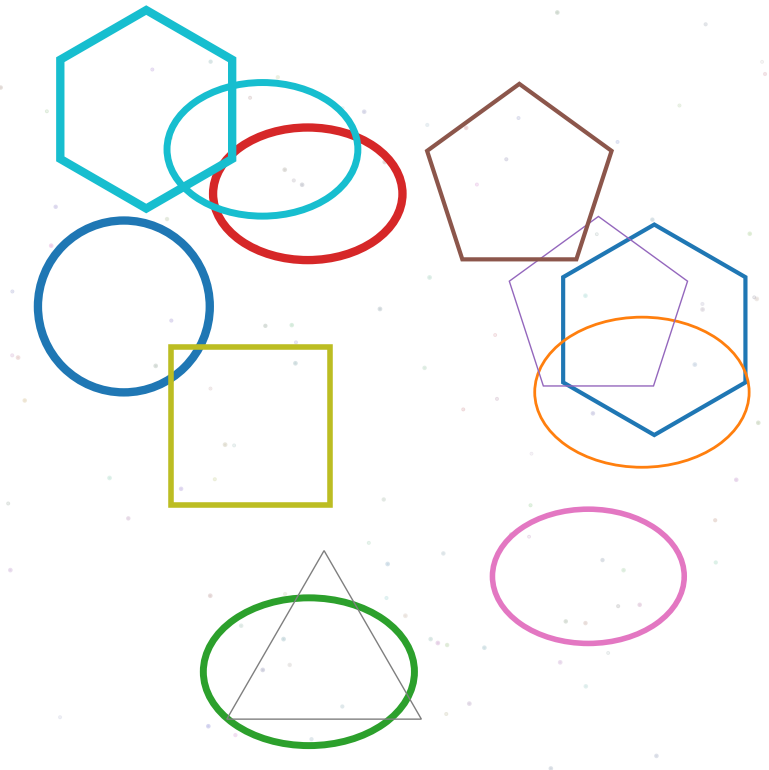[{"shape": "hexagon", "thickness": 1.5, "radius": 0.68, "center": [0.85, 0.572]}, {"shape": "circle", "thickness": 3, "radius": 0.56, "center": [0.161, 0.602]}, {"shape": "oval", "thickness": 1, "radius": 0.7, "center": [0.834, 0.491]}, {"shape": "oval", "thickness": 2.5, "radius": 0.69, "center": [0.401, 0.128]}, {"shape": "oval", "thickness": 3, "radius": 0.61, "center": [0.4, 0.748]}, {"shape": "pentagon", "thickness": 0.5, "radius": 0.61, "center": [0.777, 0.597]}, {"shape": "pentagon", "thickness": 1.5, "radius": 0.63, "center": [0.674, 0.765]}, {"shape": "oval", "thickness": 2, "radius": 0.62, "center": [0.764, 0.252]}, {"shape": "triangle", "thickness": 0.5, "radius": 0.73, "center": [0.421, 0.139]}, {"shape": "square", "thickness": 2, "radius": 0.51, "center": [0.325, 0.447]}, {"shape": "oval", "thickness": 2.5, "radius": 0.62, "center": [0.341, 0.806]}, {"shape": "hexagon", "thickness": 3, "radius": 0.64, "center": [0.19, 0.858]}]